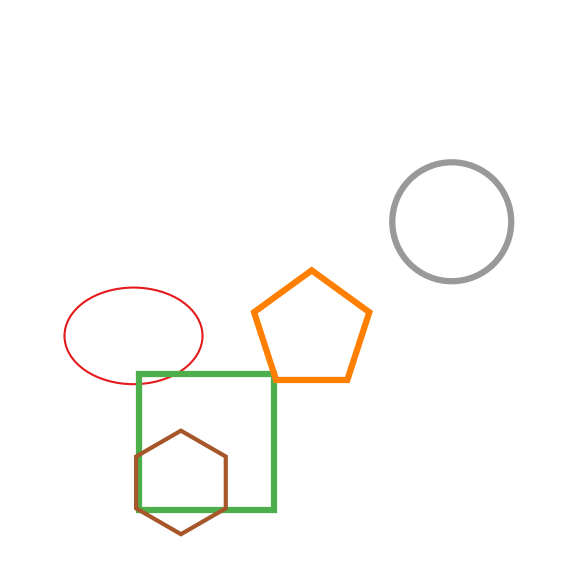[{"shape": "oval", "thickness": 1, "radius": 0.6, "center": [0.231, 0.418]}, {"shape": "square", "thickness": 3, "radius": 0.59, "center": [0.357, 0.234]}, {"shape": "pentagon", "thickness": 3, "radius": 0.52, "center": [0.54, 0.426]}, {"shape": "hexagon", "thickness": 2, "radius": 0.45, "center": [0.313, 0.164]}, {"shape": "circle", "thickness": 3, "radius": 0.51, "center": [0.782, 0.615]}]